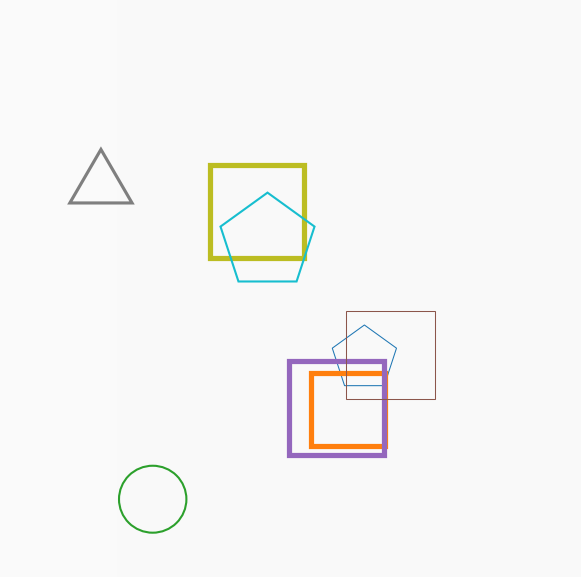[{"shape": "pentagon", "thickness": 0.5, "radius": 0.29, "center": [0.627, 0.378]}, {"shape": "square", "thickness": 2.5, "radius": 0.32, "center": [0.599, 0.29]}, {"shape": "circle", "thickness": 1, "radius": 0.29, "center": [0.263, 0.135]}, {"shape": "square", "thickness": 2.5, "radius": 0.41, "center": [0.578, 0.293]}, {"shape": "square", "thickness": 0.5, "radius": 0.38, "center": [0.671, 0.385]}, {"shape": "triangle", "thickness": 1.5, "radius": 0.31, "center": [0.174, 0.679]}, {"shape": "square", "thickness": 2.5, "radius": 0.4, "center": [0.442, 0.633]}, {"shape": "pentagon", "thickness": 1, "radius": 0.43, "center": [0.46, 0.581]}]